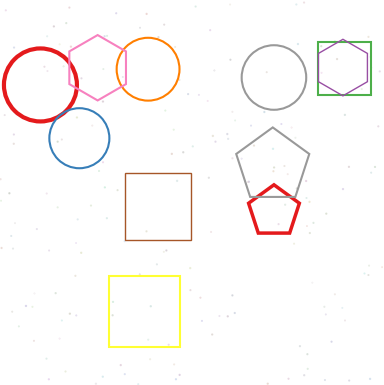[{"shape": "pentagon", "thickness": 2.5, "radius": 0.35, "center": [0.712, 0.451]}, {"shape": "circle", "thickness": 3, "radius": 0.47, "center": [0.105, 0.779]}, {"shape": "circle", "thickness": 1.5, "radius": 0.39, "center": [0.206, 0.641]}, {"shape": "square", "thickness": 1.5, "radius": 0.34, "center": [0.894, 0.822]}, {"shape": "hexagon", "thickness": 1, "radius": 0.37, "center": [0.891, 0.825]}, {"shape": "circle", "thickness": 1.5, "radius": 0.41, "center": [0.385, 0.82]}, {"shape": "square", "thickness": 1.5, "radius": 0.46, "center": [0.376, 0.191]}, {"shape": "square", "thickness": 1, "radius": 0.43, "center": [0.41, 0.464]}, {"shape": "hexagon", "thickness": 1.5, "radius": 0.42, "center": [0.254, 0.824]}, {"shape": "pentagon", "thickness": 1.5, "radius": 0.5, "center": [0.708, 0.569]}, {"shape": "circle", "thickness": 1.5, "radius": 0.42, "center": [0.712, 0.799]}]